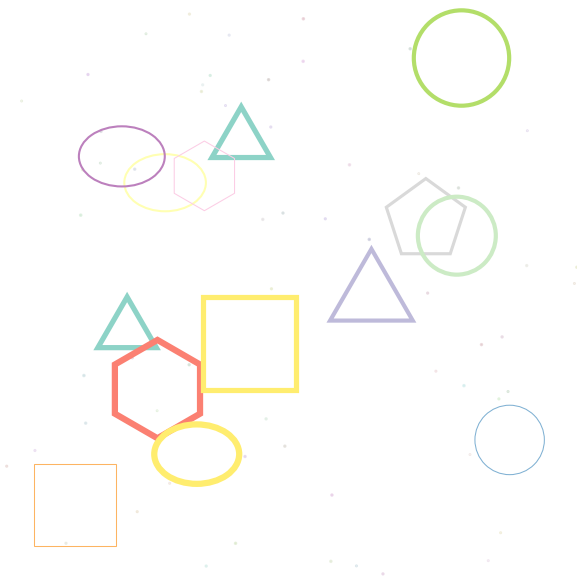[{"shape": "triangle", "thickness": 2.5, "radius": 0.29, "center": [0.22, 0.426]}, {"shape": "triangle", "thickness": 2.5, "radius": 0.29, "center": [0.418, 0.756]}, {"shape": "oval", "thickness": 1, "radius": 0.35, "center": [0.286, 0.683]}, {"shape": "triangle", "thickness": 2, "radius": 0.41, "center": [0.643, 0.485]}, {"shape": "hexagon", "thickness": 3, "radius": 0.43, "center": [0.273, 0.325]}, {"shape": "circle", "thickness": 0.5, "radius": 0.3, "center": [0.883, 0.237]}, {"shape": "square", "thickness": 0.5, "radius": 0.35, "center": [0.13, 0.125]}, {"shape": "circle", "thickness": 2, "radius": 0.41, "center": [0.799, 0.899]}, {"shape": "hexagon", "thickness": 0.5, "radius": 0.3, "center": [0.354, 0.695]}, {"shape": "pentagon", "thickness": 1.5, "radius": 0.36, "center": [0.737, 0.618]}, {"shape": "oval", "thickness": 1, "radius": 0.37, "center": [0.211, 0.728]}, {"shape": "circle", "thickness": 2, "radius": 0.34, "center": [0.791, 0.591]}, {"shape": "oval", "thickness": 3, "radius": 0.37, "center": [0.341, 0.213]}, {"shape": "square", "thickness": 2.5, "radius": 0.4, "center": [0.431, 0.404]}]